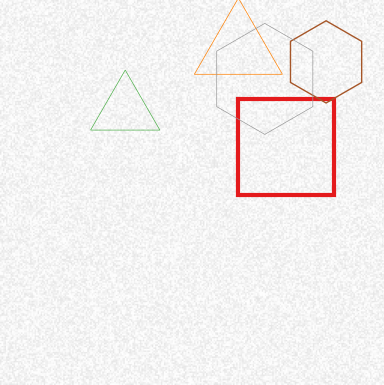[{"shape": "square", "thickness": 3, "radius": 0.62, "center": [0.743, 0.618]}, {"shape": "triangle", "thickness": 0.5, "radius": 0.52, "center": [0.325, 0.714]}, {"shape": "triangle", "thickness": 0.5, "radius": 0.66, "center": [0.619, 0.873]}, {"shape": "hexagon", "thickness": 1, "radius": 0.53, "center": [0.847, 0.839]}, {"shape": "hexagon", "thickness": 0.5, "radius": 0.72, "center": [0.688, 0.795]}]